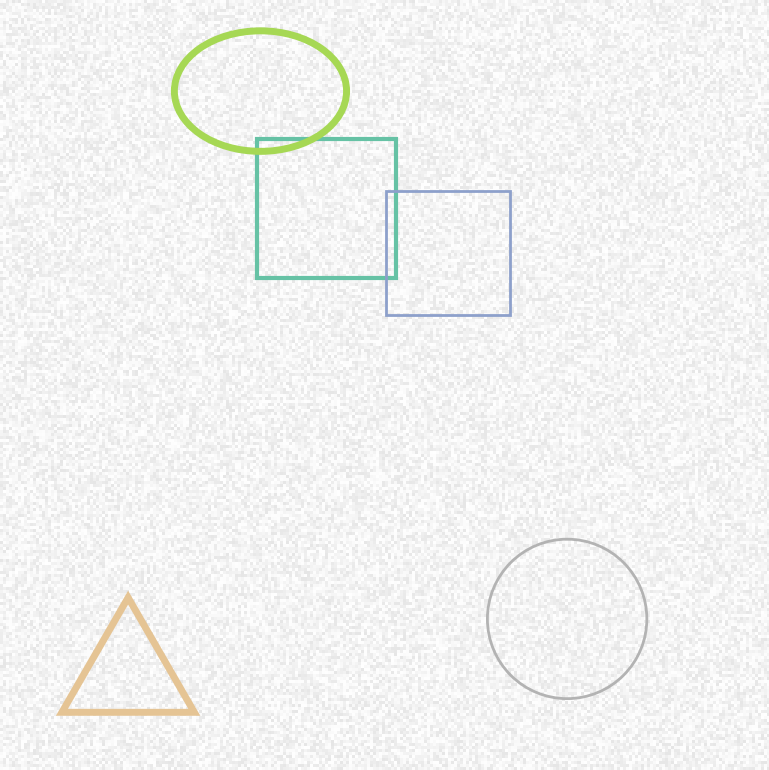[{"shape": "square", "thickness": 1.5, "radius": 0.45, "center": [0.424, 0.729]}, {"shape": "square", "thickness": 1, "radius": 0.4, "center": [0.582, 0.671]}, {"shape": "oval", "thickness": 2.5, "radius": 0.56, "center": [0.338, 0.882]}, {"shape": "triangle", "thickness": 2.5, "radius": 0.5, "center": [0.166, 0.125]}, {"shape": "circle", "thickness": 1, "radius": 0.52, "center": [0.737, 0.196]}]